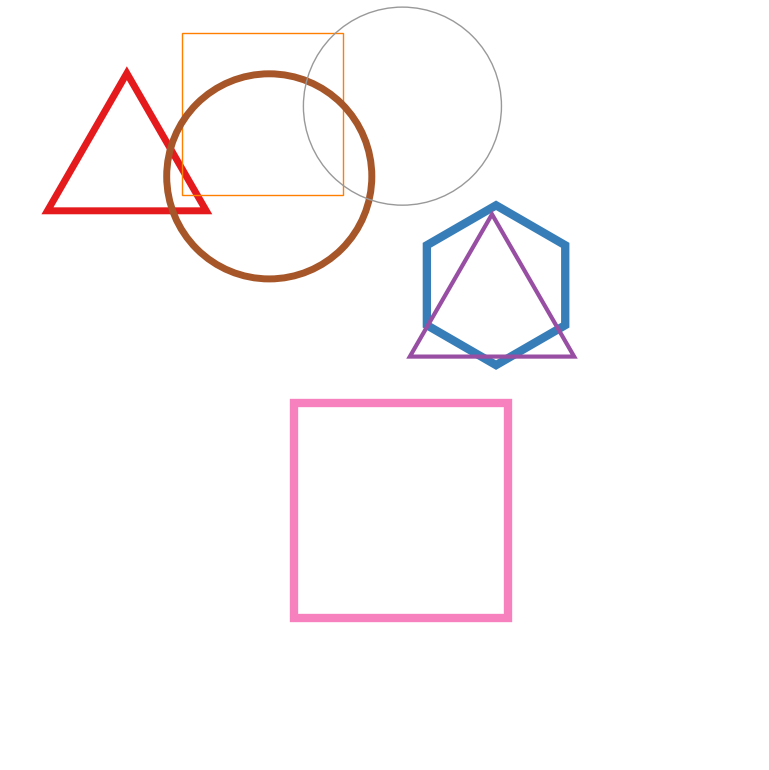[{"shape": "triangle", "thickness": 2.5, "radius": 0.6, "center": [0.165, 0.786]}, {"shape": "hexagon", "thickness": 3, "radius": 0.52, "center": [0.644, 0.63]}, {"shape": "triangle", "thickness": 1.5, "radius": 0.62, "center": [0.639, 0.599]}, {"shape": "square", "thickness": 0.5, "radius": 0.52, "center": [0.341, 0.852]}, {"shape": "circle", "thickness": 2.5, "radius": 0.67, "center": [0.35, 0.771]}, {"shape": "square", "thickness": 3, "radius": 0.7, "center": [0.521, 0.337]}, {"shape": "circle", "thickness": 0.5, "radius": 0.64, "center": [0.523, 0.862]}]